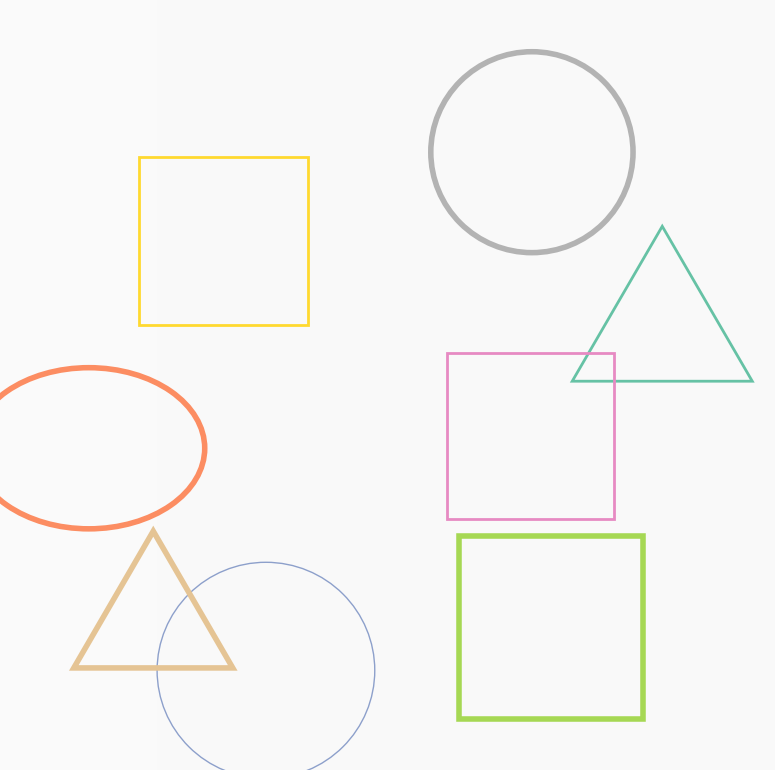[{"shape": "triangle", "thickness": 1, "radius": 0.67, "center": [0.855, 0.572]}, {"shape": "oval", "thickness": 2, "radius": 0.75, "center": [0.115, 0.418]}, {"shape": "circle", "thickness": 0.5, "radius": 0.7, "center": [0.343, 0.129]}, {"shape": "square", "thickness": 1, "radius": 0.54, "center": [0.685, 0.434]}, {"shape": "square", "thickness": 2, "radius": 0.59, "center": [0.711, 0.185]}, {"shape": "square", "thickness": 1, "radius": 0.55, "center": [0.289, 0.687]}, {"shape": "triangle", "thickness": 2, "radius": 0.59, "center": [0.198, 0.192]}, {"shape": "circle", "thickness": 2, "radius": 0.65, "center": [0.686, 0.802]}]